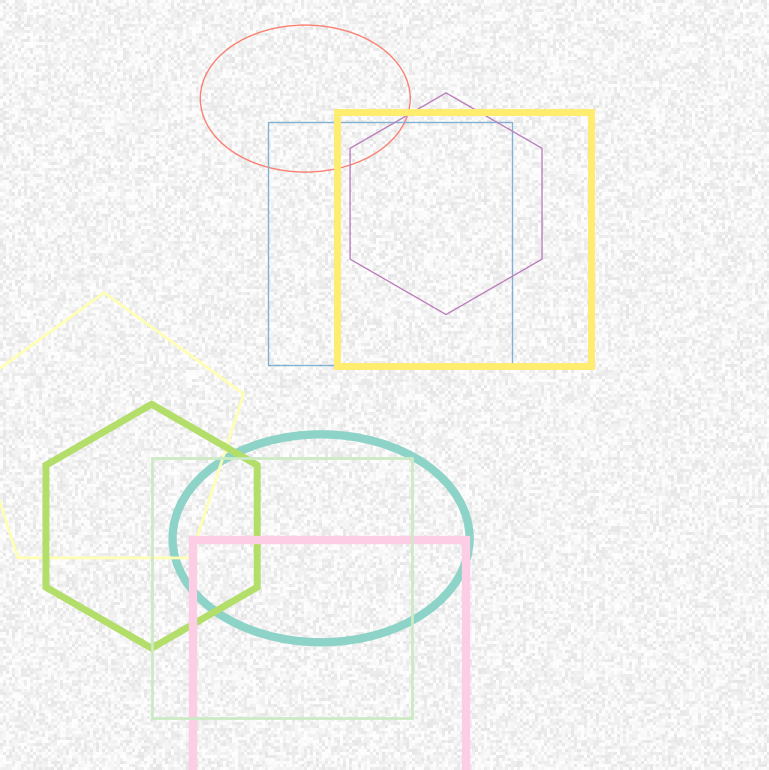[{"shape": "oval", "thickness": 3, "radius": 0.96, "center": [0.417, 0.301]}, {"shape": "pentagon", "thickness": 1, "radius": 0.95, "center": [0.135, 0.43]}, {"shape": "oval", "thickness": 0.5, "radius": 0.68, "center": [0.396, 0.872]}, {"shape": "square", "thickness": 0.5, "radius": 0.79, "center": [0.506, 0.684]}, {"shape": "hexagon", "thickness": 2.5, "radius": 0.79, "center": [0.197, 0.317]}, {"shape": "square", "thickness": 3, "radius": 0.89, "center": [0.428, 0.121]}, {"shape": "hexagon", "thickness": 0.5, "radius": 0.72, "center": [0.579, 0.735]}, {"shape": "square", "thickness": 1, "radius": 0.84, "center": [0.366, 0.236]}, {"shape": "square", "thickness": 2.5, "radius": 0.83, "center": [0.602, 0.69]}]